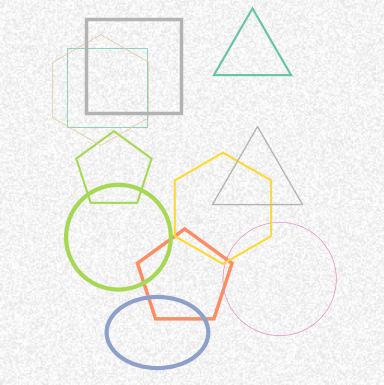[{"shape": "triangle", "thickness": 1.5, "radius": 0.58, "center": [0.656, 0.863]}, {"shape": "square", "thickness": 0.5, "radius": 0.52, "center": [0.278, 0.773]}, {"shape": "pentagon", "thickness": 2.5, "radius": 0.65, "center": [0.48, 0.276]}, {"shape": "oval", "thickness": 3, "radius": 0.66, "center": [0.409, 0.136]}, {"shape": "circle", "thickness": 0.5, "radius": 0.74, "center": [0.726, 0.275]}, {"shape": "circle", "thickness": 3, "radius": 0.68, "center": [0.308, 0.384]}, {"shape": "pentagon", "thickness": 1.5, "radius": 0.51, "center": [0.296, 0.556]}, {"shape": "hexagon", "thickness": 1.5, "radius": 0.72, "center": [0.579, 0.459]}, {"shape": "hexagon", "thickness": 0.5, "radius": 0.72, "center": [0.262, 0.766]}, {"shape": "square", "thickness": 2.5, "radius": 0.61, "center": [0.347, 0.828]}, {"shape": "triangle", "thickness": 1, "radius": 0.68, "center": [0.669, 0.536]}]